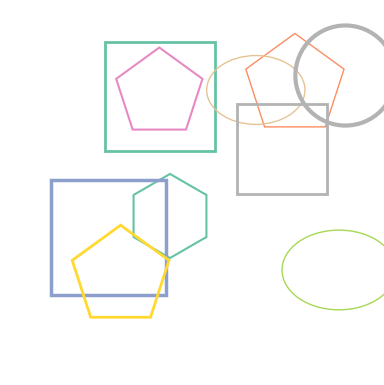[{"shape": "square", "thickness": 2, "radius": 0.71, "center": [0.416, 0.749]}, {"shape": "hexagon", "thickness": 1.5, "radius": 0.55, "center": [0.442, 0.439]}, {"shape": "pentagon", "thickness": 1, "radius": 0.67, "center": [0.766, 0.779]}, {"shape": "square", "thickness": 2.5, "radius": 0.75, "center": [0.281, 0.383]}, {"shape": "pentagon", "thickness": 1.5, "radius": 0.59, "center": [0.414, 0.759]}, {"shape": "oval", "thickness": 1, "radius": 0.74, "center": [0.88, 0.299]}, {"shape": "pentagon", "thickness": 2, "radius": 0.66, "center": [0.313, 0.283]}, {"shape": "oval", "thickness": 1, "radius": 0.64, "center": [0.665, 0.766]}, {"shape": "square", "thickness": 2, "radius": 0.58, "center": [0.732, 0.612]}, {"shape": "circle", "thickness": 3, "radius": 0.65, "center": [0.897, 0.804]}]